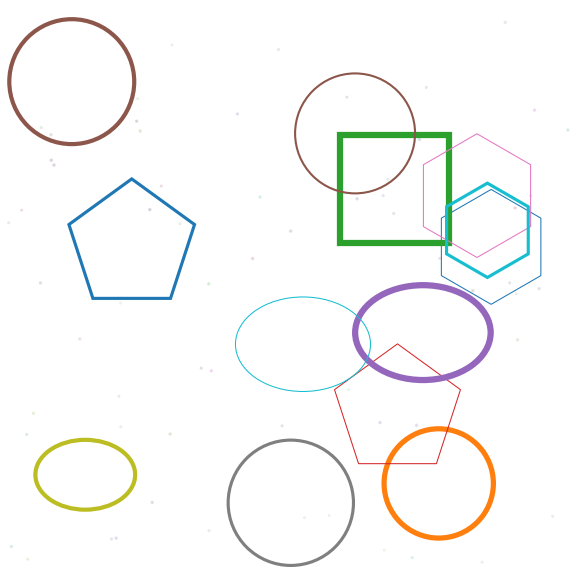[{"shape": "pentagon", "thickness": 1.5, "radius": 0.57, "center": [0.228, 0.575]}, {"shape": "hexagon", "thickness": 0.5, "radius": 0.5, "center": [0.85, 0.572]}, {"shape": "circle", "thickness": 2.5, "radius": 0.47, "center": [0.76, 0.162]}, {"shape": "square", "thickness": 3, "radius": 0.47, "center": [0.684, 0.672]}, {"shape": "pentagon", "thickness": 0.5, "radius": 0.57, "center": [0.688, 0.289]}, {"shape": "oval", "thickness": 3, "radius": 0.59, "center": [0.732, 0.423]}, {"shape": "circle", "thickness": 1, "radius": 0.52, "center": [0.615, 0.768]}, {"shape": "circle", "thickness": 2, "radius": 0.54, "center": [0.124, 0.858]}, {"shape": "hexagon", "thickness": 0.5, "radius": 0.54, "center": [0.826, 0.66]}, {"shape": "circle", "thickness": 1.5, "radius": 0.54, "center": [0.504, 0.129]}, {"shape": "oval", "thickness": 2, "radius": 0.43, "center": [0.148, 0.177]}, {"shape": "oval", "thickness": 0.5, "radius": 0.58, "center": [0.525, 0.403]}, {"shape": "hexagon", "thickness": 1.5, "radius": 0.41, "center": [0.844, 0.6]}]